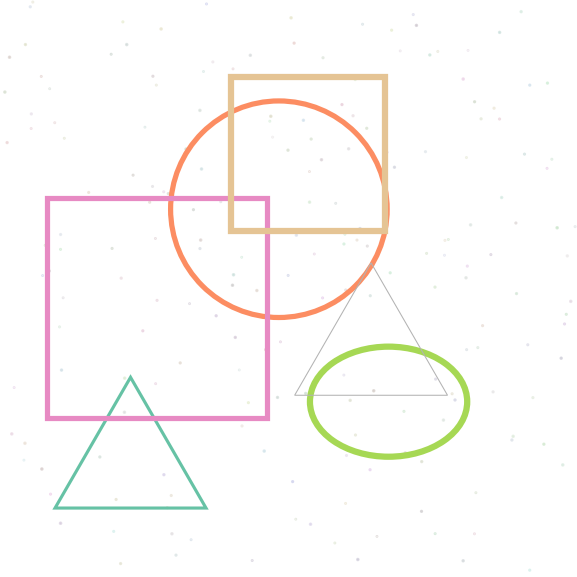[{"shape": "triangle", "thickness": 1.5, "radius": 0.75, "center": [0.226, 0.195]}, {"shape": "circle", "thickness": 2.5, "radius": 0.94, "center": [0.483, 0.637]}, {"shape": "square", "thickness": 2.5, "radius": 0.95, "center": [0.272, 0.466]}, {"shape": "oval", "thickness": 3, "radius": 0.68, "center": [0.673, 0.304]}, {"shape": "square", "thickness": 3, "radius": 0.67, "center": [0.533, 0.733]}, {"shape": "triangle", "thickness": 0.5, "radius": 0.76, "center": [0.643, 0.391]}]